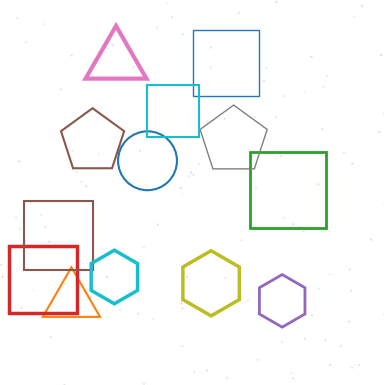[{"shape": "square", "thickness": 1, "radius": 0.43, "center": [0.587, 0.837]}, {"shape": "circle", "thickness": 1.5, "radius": 0.38, "center": [0.383, 0.582]}, {"shape": "triangle", "thickness": 1.5, "radius": 0.43, "center": [0.185, 0.22]}, {"shape": "square", "thickness": 2, "radius": 0.49, "center": [0.748, 0.507]}, {"shape": "square", "thickness": 2.5, "radius": 0.44, "center": [0.112, 0.274]}, {"shape": "hexagon", "thickness": 2, "radius": 0.34, "center": [0.733, 0.219]}, {"shape": "square", "thickness": 1.5, "radius": 0.45, "center": [0.152, 0.389]}, {"shape": "pentagon", "thickness": 1.5, "radius": 0.43, "center": [0.24, 0.633]}, {"shape": "triangle", "thickness": 3, "radius": 0.46, "center": [0.301, 0.841]}, {"shape": "pentagon", "thickness": 1, "radius": 0.46, "center": [0.607, 0.635]}, {"shape": "hexagon", "thickness": 2.5, "radius": 0.42, "center": [0.548, 0.264]}, {"shape": "square", "thickness": 1.5, "radius": 0.34, "center": [0.45, 0.712]}, {"shape": "hexagon", "thickness": 2.5, "radius": 0.35, "center": [0.297, 0.281]}]